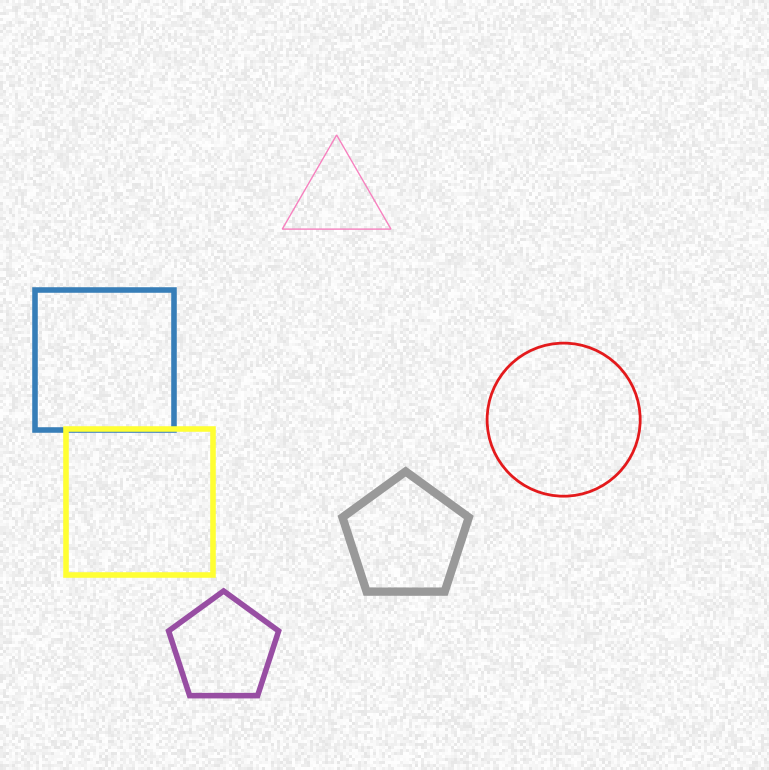[{"shape": "circle", "thickness": 1, "radius": 0.5, "center": [0.732, 0.455]}, {"shape": "square", "thickness": 2, "radius": 0.45, "center": [0.136, 0.532]}, {"shape": "pentagon", "thickness": 2, "radius": 0.38, "center": [0.29, 0.157]}, {"shape": "square", "thickness": 2, "radius": 0.48, "center": [0.181, 0.348]}, {"shape": "triangle", "thickness": 0.5, "radius": 0.41, "center": [0.437, 0.743]}, {"shape": "pentagon", "thickness": 3, "radius": 0.43, "center": [0.527, 0.301]}]